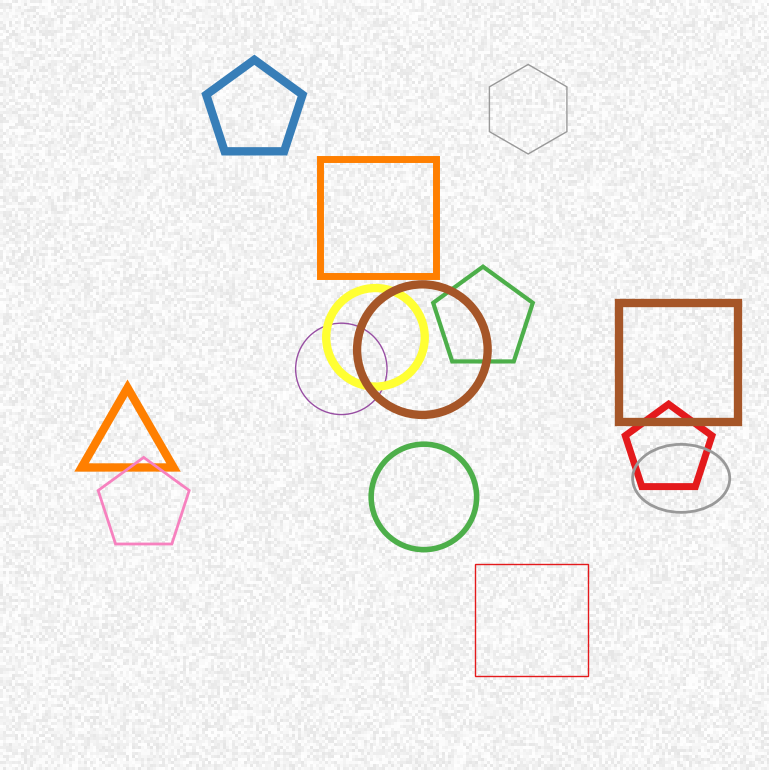[{"shape": "pentagon", "thickness": 2.5, "radius": 0.3, "center": [0.868, 0.416]}, {"shape": "square", "thickness": 0.5, "radius": 0.36, "center": [0.69, 0.195]}, {"shape": "pentagon", "thickness": 3, "radius": 0.33, "center": [0.33, 0.857]}, {"shape": "circle", "thickness": 2, "radius": 0.34, "center": [0.551, 0.355]}, {"shape": "pentagon", "thickness": 1.5, "radius": 0.34, "center": [0.627, 0.586]}, {"shape": "circle", "thickness": 0.5, "radius": 0.3, "center": [0.443, 0.521]}, {"shape": "square", "thickness": 2.5, "radius": 0.38, "center": [0.491, 0.718]}, {"shape": "triangle", "thickness": 3, "radius": 0.34, "center": [0.166, 0.427]}, {"shape": "circle", "thickness": 3, "radius": 0.32, "center": [0.488, 0.562]}, {"shape": "circle", "thickness": 3, "radius": 0.42, "center": [0.549, 0.546]}, {"shape": "square", "thickness": 3, "radius": 0.38, "center": [0.881, 0.53]}, {"shape": "pentagon", "thickness": 1, "radius": 0.31, "center": [0.187, 0.344]}, {"shape": "oval", "thickness": 1, "radius": 0.32, "center": [0.885, 0.379]}, {"shape": "hexagon", "thickness": 0.5, "radius": 0.29, "center": [0.686, 0.858]}]